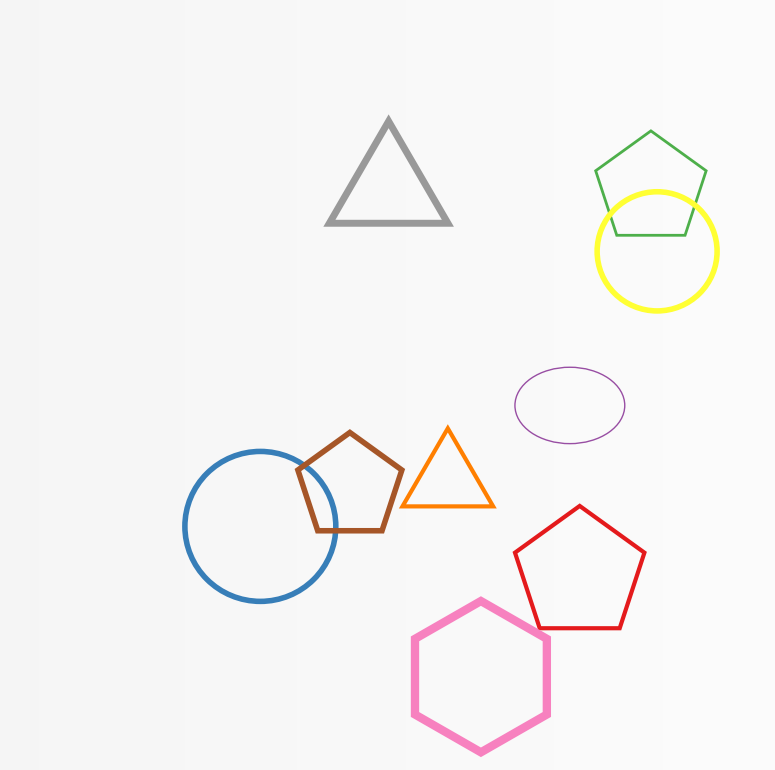[{"shape": "pentagon", "thickness": 1.5, "radius": 0.44, "center": [0.748, 0.255]}, {"shape": "circle", "thickness": 2, "radius": 0.49, "center": [0.336, 0.316]}, {"shape": "pentagon", "thickness": 1, "radius": 0.37, "center": [0.84, 0.755]}, {"shape": "oval", "thickness": 0.5, "radius": 0.35, "center": [0.735, 0.473]}, {"shape": "triangle", "thickness": 1.5, "radius": 0.34, "center": [0.578, 0.376]}, {"shape": "circle", "thickness": 2, "radius": 0.39, "center": [0.848, 0.674]}, {"shape": "pentagon", "thickness": 2, "radius": 0.35, "center": [0.451, 0.368]}, {"shape": "hexagon", "thickness": 3, "radius": 0.49, "center": [0.621, 0.121]}, {"shape": "triangle", "thickness": 2.5, "radius": 0.44, "center": [0.501, 0.754]}]